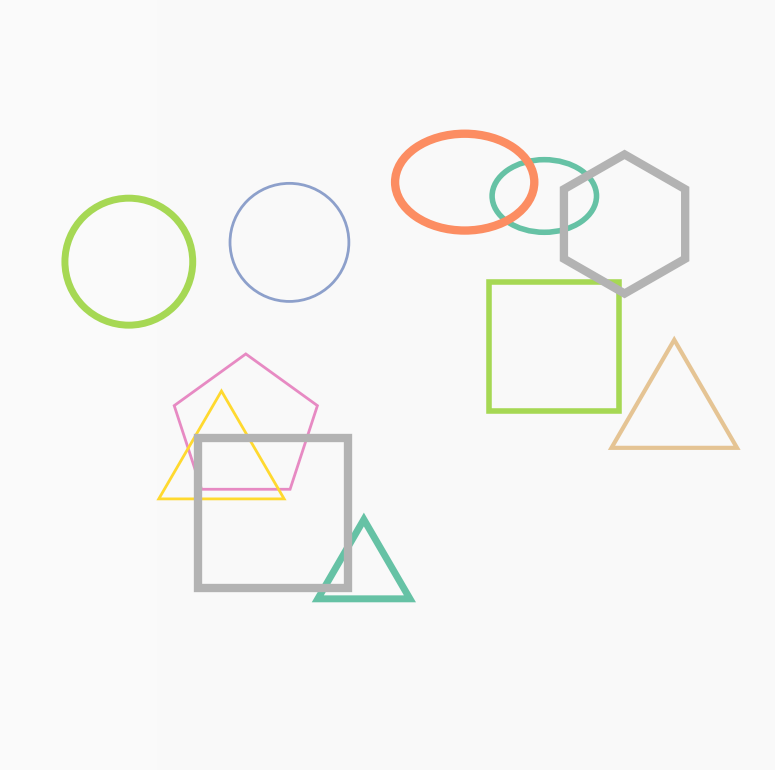[{"shape": "triangle", "thickness": 2.5, "radius": 0.34, "center": [0.47, 0.257]}, {"shape": "oval", "thickness": 2, "radius": 0.34, "center": [0.702, 0.745]}, {"shape": "oval", "thickness": 3, "radius": 0.45, "center": [0.6, 0.763]}, {"shape": "circle", "thickness": 1, "radius": 0.38, "center": [0.373, 0.685]}, {"shape": "pentagon", "thickness": 1, "radius": 0.49, "center": [0.317, 0.443]}, {"shape": "square", "thickness": 2, "radius": 0.42, "center": [0.715, 0.55]}, {"shape": "circle", "thickness": 2.5, "radius": 0.41, "center": [0.166, 0.66]}, {"shape": "triangle", "thickness": 1, "radius": 0.47, "center": [0.286, 0.399]}, {"shape": "triangle", "thickness": 1.5, "radius": 0.47, "center": [0.87, 0.465]}, {"shape": "square", "thickness": 3, "radius": 0.49, "center": [0.353, 0.334]}, {"shape": "hexagon", "thickness": 3, "radius": 0.45, "center": [0.806, 0.709]}]